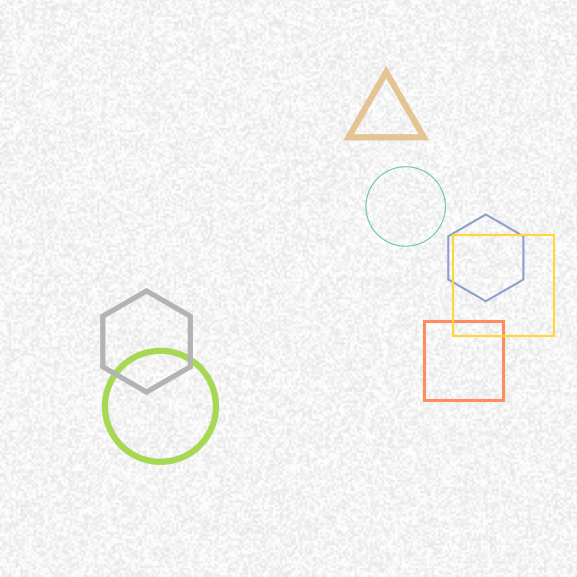[{"shape": "circle", "thickness": 0.5, "radius": 0.34, "center": [0.702, 0.642]}, {"shape": "square", "thickness": 1.5, "radius": 0.34, "center": [0.803, 0.375]}, {"shape": "hexagon", "thickness": 1, "radius": 0.38, "center": [0.841, 0.553]}, {"shape": "circle", "thickness": 3, "radius": 0.48, "center": [0.278, 0.296]}, {"shape": "square", "thickness": 1, "radius": 0.44, "center": [0.872, 0.505]}, {"shape": "triangle", "thickness": 3, "radius": 0.38, "center": [0.669, 0.799]}, {"shape": "hexagon", "thickness": 2.5, "radius": 0.44, "center": [0.254, 0.408]}]